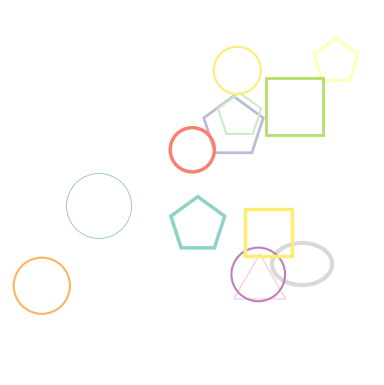[{"shape": "pentagon", "thickness": 2.5, "radius": 0.37, "center": [0.514, 0.416]}, {"shape": "pentagon", "thickness": 2, "radius": 0.3, "center": [0.873, 0.84]}, {"shape": "pentagon", "thickness": 2, "radius": 0.41, "center": [0.607, 0.669]}, {"shape": "circle", "thickness": 2.5, "radius": 0.29, "center": [0.499, 0.611]}, {"shape": "circle", "thickness": 0.5, "radius": 0.42, "center": [0.257, 0.465]}, {"shape": "circle", "thickness": 1.5, "radius": 0.37, "center": [0.109, 0.258]}, {"shape": "square", "thickness": 2, "radius": 0.37, "center": [0.764, 0.724]}, {"shape": "triangle", "thickness": 1, "radius": 0.39, "center": [0.675, 0.262]}, {"shape": "oval", "thickness": 3, "radius": 0.39, "center": [0.785, 0.314]}, {"shape": "circle", "thickness": 1.5, "radius": 0.35, "center": [0.671, 0.287]}, {"shape": "pentagon", "thickness": 1.5, "radius": 0.29, "center": [0.622, 0.7]}, {"shape": "circle", "thickness": 1.5, "radius": 0.31, "center": [0.616, 0.817]}, {"shape": "square", "thickness": 2.5, "radius": 0.31, "center": [0.697, 0.395]}]